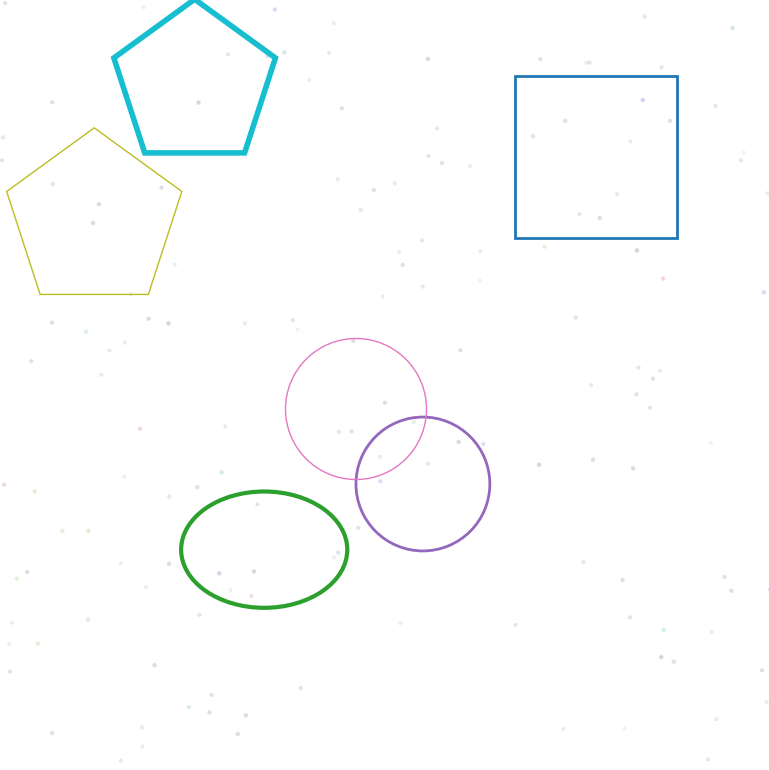[{"shape": "square", "thickness": 1, "radius": 0.53, "center": [0.774, 0.796]}, {"shape": "oval", "thickness": 1.5, "radius": 0.54, "center": [0.343, 0.286]}, {"shape": "circle", "thickness": 1, "radius": 0.43, "center": [0.549, 0.371]}, {"shape": "circle", "thickness": 0.5, "radius": 0.46, "center": [0.462, 0.469]}, {"shape": "pentagon", "thickness": 0.5, "radius": 0.6, "center": [0.122, 0.714]}, {"shape": "pentagon", "thickness": 2, "radius": 0.55, "center": [0.253, 0.891]}]